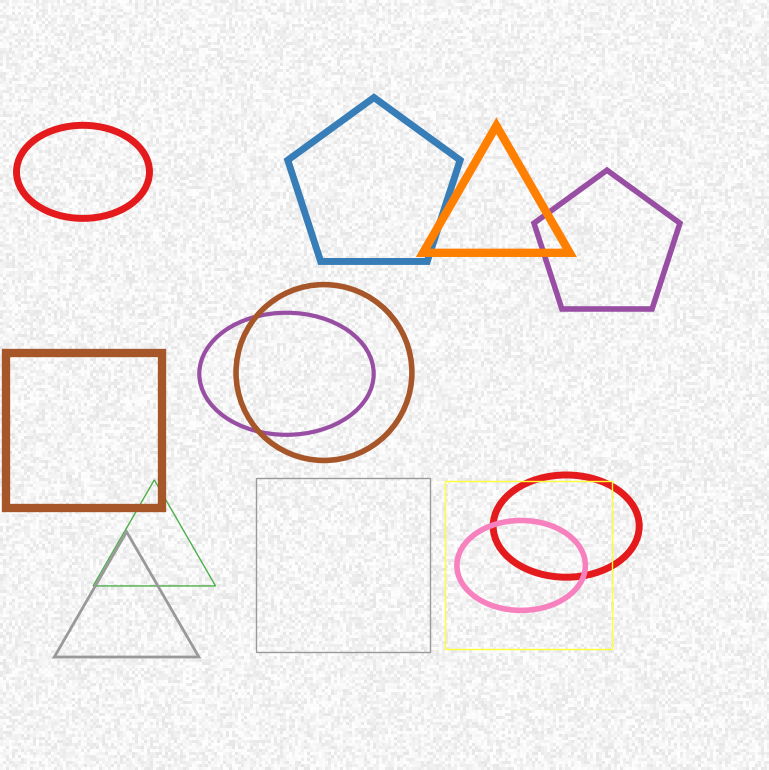[{"shape": "oval", "thickness": 2.5, "radius": 0.47, "center": [0.735, 0.317]}, {"shape": "oval", "thickness": 2.5, "radius": 0.43, "center": [0.108, 0.777]}, {"shape": "pentagon", "thickness": 2.5, "radius": 0.59, "center": [0.486, 0.756]}, {"shape": "triangle", "thickness": 0.5, "radius": 0.46, "center": [0.2, 0.285]}, {"shape": "pentagon", "thickness": 2, "radius": 0.5, "center": [0.788, 0.679]}, {"shape": "oval", "thickness": 1.5, "radius": 0.57, "center": [0.372, 0.515]}, {"shape": "triangle", "thickness": 3, "radius": 0.55, "center": [0.645, 0.727]}, {"shape": "square", "thickness": 0.5, "radius": 0.54, "center": [0.686, 0.266]}, {"shape": "circle", "thickness": 2, "radius": 0.57, "center": [0.421, 0.516]}, {"shape": "square", "thickness": 3, "radius": 0.5, "center": [0.109, 0.441]}, {"shape": "oval", "thickness": 2, "radius": 0.42, "center": [0.677, 0.266]}, {"shape": "square", "thickness": 0.5, "radius": 0.56, "center": [0.446, 0.266]}, {"shape": "triangle", "thickness": 1, "radius": 0.54, "center": [0.164, 0.201]}]